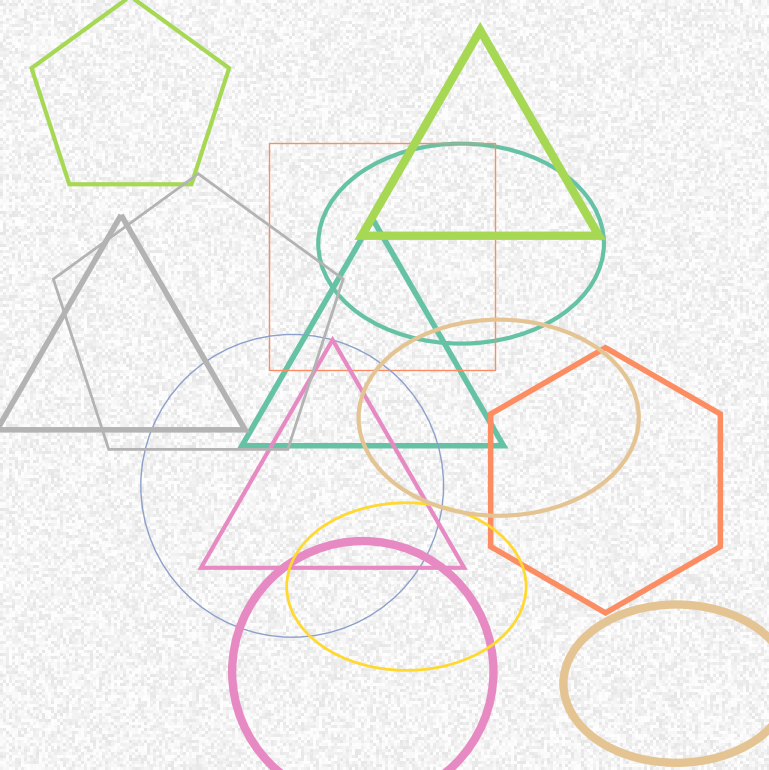[{"shape": "oval", "thickness": 1.5, "radius": 0.93, "center": [0.599, 0.684]}, {"shape": "triangle", "thickness": 2, "radius": 0.98, "center": [0.484, 0.519]}, {"shape": "square", "thickness": 0.5, "radius": 0.74, "center": [0.496, 0.667]}, {"shape": "hexagon", "thickness": 2, "radius": 0.86, "center": [0.786, 0.376]}, {"shape": "circle", "thickness": 0.5, "radius": 0.98, "center": [0.379, 0.369]}, {"shape": "circle", "thickness": 3, "radius": 0.85, "center": [0.471, 0.128]}, {"shape": "triangle", "thickness": 1.5, "radius": 0.99, "center": [0.432, 0.361]}, {"shape": "pentagon", "thickness": 1.5, "radius": 0.67, "center": [0.169, 0.87]}, {"shape": "triangle", "thickness": 3, "radius": 0.89, "center": [0.624, 0.783]}, {"shape": "oval", "thickness": 1, "radius": 0.78, "center": [0.528, 0.238]}, {"shape": "oval", "thickness": 1.5, "radius": 0.91, "center": [0.648, 0.458]}, {"shape": "oval", "thickness": 3, "radius": 0.73, "center": [0.879, 0.112]}, {"shape": "pentagon", "thickness": 1, "radius": 0.99, "center": [0.257, 0.576]}, {"shape": "triangle", "thickness": 2, "radius": 0.93, "center": [0.157, 0.535]}]